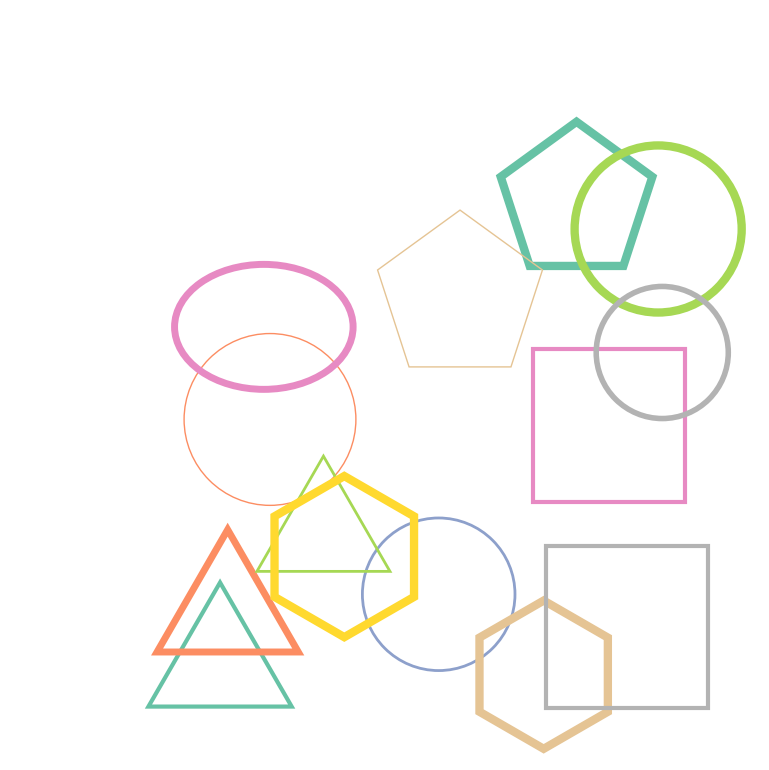[{"shape": "pentagon", "thickness": 3, "radius": 0.52, "center": [0.749, 0.738]}, {"shape": "triangle", "thickness": 1.5, "radius": 0.54, "center": [0.286, 0.136]}, {"shape": "circle", "thickness": 0.5, "radius": 0.56, "center": [0.351, 0.455]}, {"shape": "triangle", "thickness": 2.5, "radius": 0.53, "center": [0.296, 0.206]}, {"shape": "circle", "thickness": 1, "radius": 0.5, "center": [0.57, 0.228]}, {"shape": "oval", "thickness": 2.5, "radius": 0.58, "center": [0.343, 0.575]}, {"shape": "square", "thickness": 1.5, "radius": 0.49, "center": [0.791, 0.447]}, {"shape": "triangle", "thickness": 1, "radius": 0.5, "center": [0.42, 0.308]}, {"shape": "circle", "thickness": 3, "radius": 0.54, "center": [0.855, 0.703]}, {"shape": "hexagon", "thickness": 3, "radius": 0.52, "center": [0.447, 0.277]}, {"shape": "pentagon", "thickness": 0.5, "radius": 0.56, "center": [0.597, 0.615]}, {"shape": "hexagon", "thickness": 3, "radius": 0.48, "center": [0.706, 0.124]}, {"shape": "circle", "thickness": 2, "radius": 0.43, "center": [0.86, 0.542]}, {"shape": "square", "thickness": 1.5, "radius": 0.53, "center": [0.815, 0.186]}]